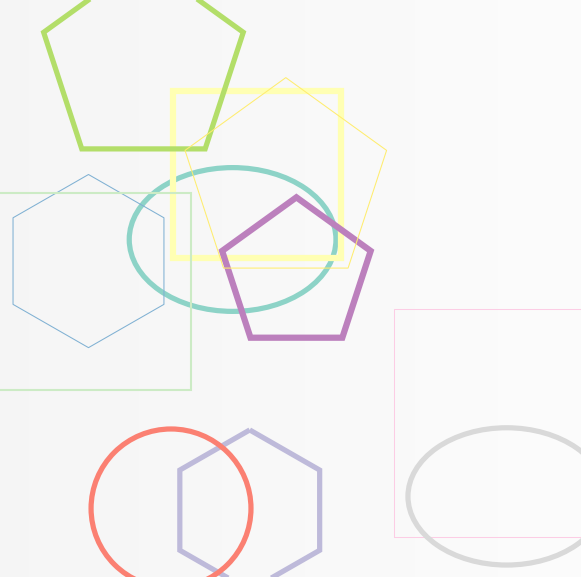[{"shape": "oval", "thickness": 2.5, "radius": 0.89, "center": [0.4, 0.584]}, {"shape": "square", "thickness": 3, "radius": 0.72, "center": [0.442, 0.697]}, {"shape": "hexagon", "thickness": 2.5, "radius": 0.69, "center": [0.43, 0.116]}, {"shape": "circle", "thickness": 2.5, "radius": 0.69, "center": [0.294, 0.119]}, {"shape": "hexagon", "thickness": 0.5, "radius": 0.75, "center": [0.152, 0.547]}, {"shape": "pentagon", "thickness": 2.5, "radius": 0.9, "center": [0.247, 0.887]}, {"shape": "square", "thickness": 0.5, "radius": 0.99, "center": [0.875, 0.267]}, {"shape": "oval", "thickness": 2.5, "radius": 0.85, "center": [0.872, 0.14]}, {"shape": "pentagon", "thickness": 3, "radius": 0.67, "center": [0.51, 0.523]}, {"shape": "square", "thickness": 1, "radius": 0.85, "center": [0.158, 0.494]}, {"shape": "pentagon", "thickness": 0.5, "radius": 0.91, "center": [0.492, 0.682]}]